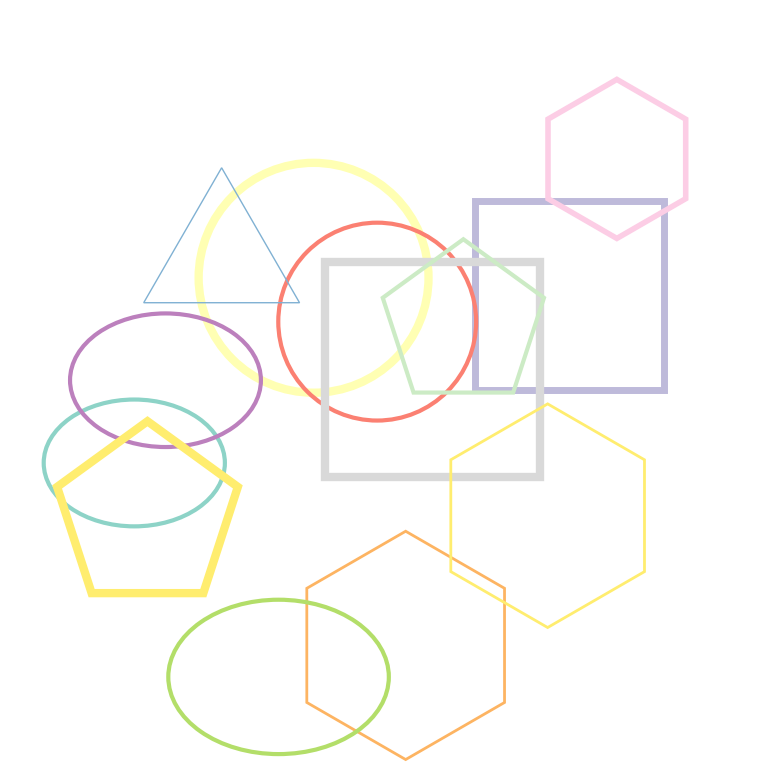[{"shape": "oval", "thickness": 1.5, "radius": 0.59, "center": [0.174, 0.399]}, {"shape": "circle", "thickness": 3, "radius": 0.75, "center": [0.407, 0.639]}, {"shape": "square", "thickness": 2.5, "radius": 0.61, "center": [0.74, 0.616]}, {"shape": "circle", "thickness": 1.5, "radius": 0.64, "center": [0.49, 0.582]}, {"shape": "triangle", "thickness": 0.5, "radius": 0.58, "center": [0.288, 0.665]}, {"shape": "hexagon", "thickness": 1, "radius": 0.74, "center": [0.527, 0.162]}, {"shape": "oval", "thickness": 1.5, "radius": 0.72, "center": [0.362, 0.121]}, {"shape": "hexagon", "thickness": 2, "radius": 0.52, "center": [0.801, 0.794]}, {"shape": "square", "thickness": 3, "radius": 0.7, "center": [0.561, 0.52]}, {"shape": "oval", "thickness": 1.5, "radius": 0.62, "center": [0.215, 0.506]}, {"shape": "pentagon", "thickness": 1.5, "radius": 0.55, "center": [0.602, 0.579]}, {"shape": "hexagon", "thickness": 1, "radius": 0.73, "center": [0.711, 0.33]}, {"shape": "pentagon", "thickness": 3, "radius": 0.62, "center": [0.192, 0.33]}]